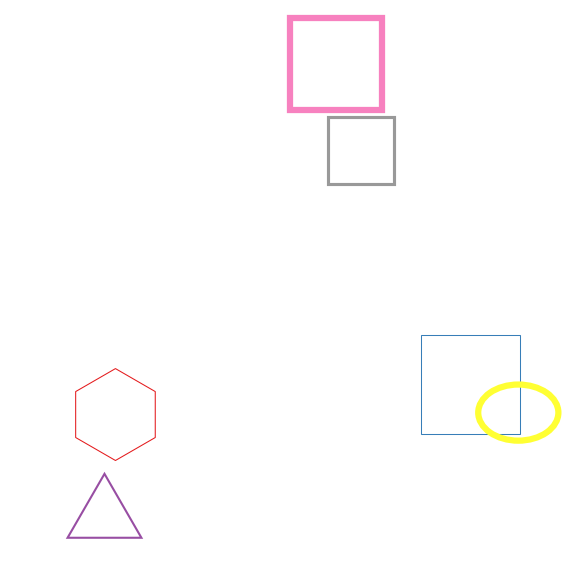[{"shape": "hexagon", "thickness": 0.5, "radius": 0.4, "center": [0.2, 0.281]}, {"shape": "square", "thickness": 0.5, "radius": 0.43, "center": [0.815, 0.333]}, {"shape": "triangle", "thickness": 1, "radius": 0.37, "center": [0.181, 0.105]}, {"shape": "oval", "thickness": 3, "radius": 0.35, "center": [0.897, 0.285]}, {"shape": "square", "thickness": 3, "radius": 0.4, "center": [0.581, 0.889]}, {"shape": "square", "thickness": 1.5, "radius": 0.29, "center": [0.625, 0.739]}]